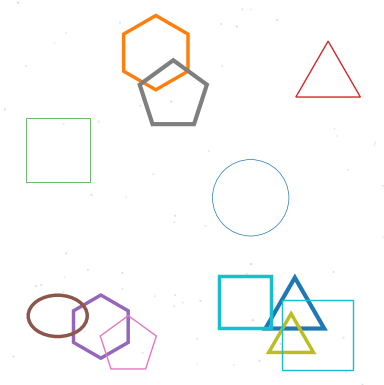[{"shape": "circle", "thickness": 0.5, "radius": 0.5, "center": [0.651, 0.486]}, {"shape": "triangle", "thickness": 3, "radius": 0.44, "center": [0.766, 0.191]}, {"shape": "hexagon", "thickness": 2.5, "radius": 0.48, "center": [0.405, 0.863]}, {"shape": "square", "thickness": 0.5, "radius": 0.42, "center": [0.15, 0.61]}, {"shape": "triangle", "thickness": 1, "radius": 0.48, "center": [0.852, 0.796]}, {"shape": "hexagon", "thickness": 2.5, "radius": 0.41, "center": [0.262, 0.152]}, {"shape": "oval", "thickness": 2.5, "radius": 0.38, "center": [0.15, 0.18]}, {"shape": "pentagon", "thickness": 1, "radius": 0.38, "center": [0.333, 0.104]}, {"shape": "pentagon", "thickness": 3, "radius": 0.46, "center": [0.45, 0.752]}, {"shape": "triangle", "thickness": 2.5, "radius": 0.34, "center": [0.756, 0.118]}, {"shape": "square", "thickness": 1, "radius": 0.46, "center": [0.825, 0.13]}, {"shape": "square", "thickness": 2.5, "radius": 0.34, "center": [0.636, 0.215]}]